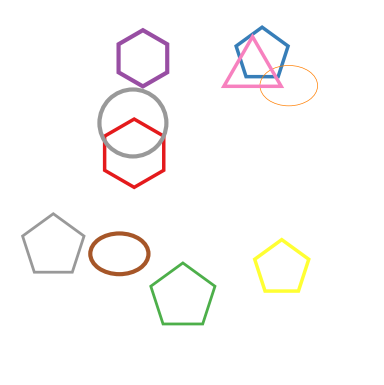[{"shape": "hexagon", "thickness": 2.5, "radius": 0.44, "center": [0.349, 0.602]}, {"shape": "pentagon", "thickness": 2.5, "radius": 0.35, "center": [0.681, 0.858]}, {"shape": "pentagon", "thickness": 2, "radius": 0.44, "center": [0.475, 0.229]}, {"shape": "hexagon", "thickness": 3, "radius": 0.36, "center": [0.371, 0.849]}, {"shape": "oval", "thickness": 0.5, "radius": 0.37, "center": [0.75, 0.778]}, {"shape": "pentagon", "thickness": 2.5, "radius": 0.37, "center": [0.732, 0.304]}, {"shape": "oval", "thickness": 3, "radius": 0.38, "center": [0.31, 0.341]}, {"shape": "triangle", "thickness": 2.5, "radius": 0.43, "center": [0.656, 0.819]}, {"shape": "circle", "thickness": 3, "radius": 0.43, "center": [0.345, 0.681]}, {"shape": "pentagon", "thickness": 2, "radius": 0.42, "center": [0.138, 0.361]}]